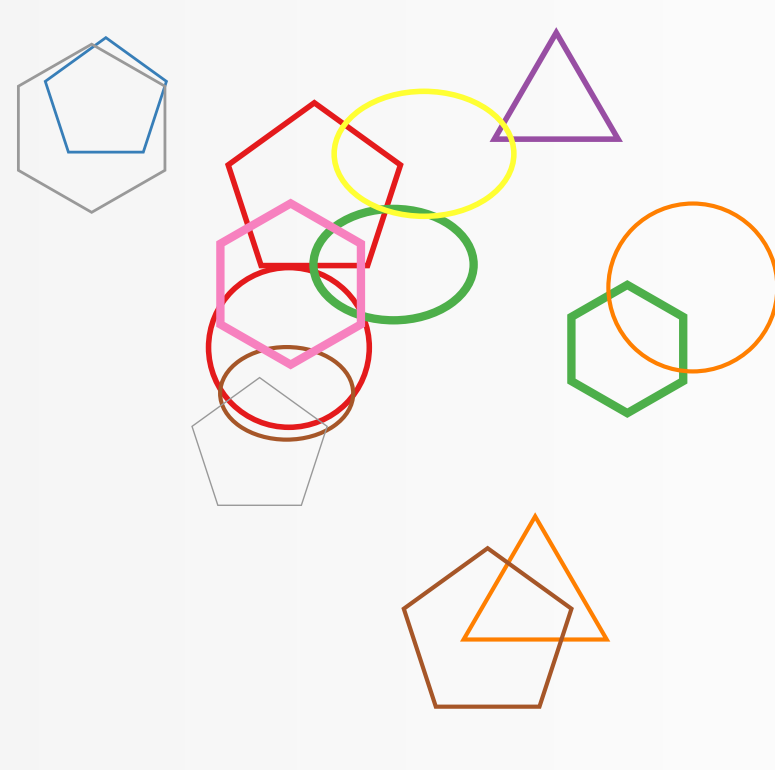[{"shape": "circle", "thickness": 2, "radius": 0.52, "center": [0.373, 0.549]}, {"shape": "pentagon", "thickness": 2, "radius": 0.58, "center": [0.406, 0.75]}, {"shape": "pentagon", "thickness": 1, "radius": 0.41, "center": [0.137, 0.869]}, {"shape": "oval", "thickness": 3, "radius": 0.52, "center": [0.508, 0.656]}, {"shape": "hexagon", "thickness": 3, "radius": 0.42, "center": [0.809, 0.547]}, {"shape": "triangle", "thickness": 2, "radius": 0.46, "center": [0.718, 0.865]}, {"shape": "circle", "thickness": 1.5, "radius": 0.55, "center": [0.894, 0.627]}, {"shape": "triangle", "thickness": 1.5, "radius": 0.53, "center": [0.691, 0.223]}, {"shape": "oval", "thickness": 2, "radius": 0.58, "center": [0.547, 0.8]}, {"shape": "oval", "thickness": 1.5, "radius": 0.43, "center": [0.37, 0.489]}, {"shape": "pentagon", "thickness": 1.5, "radius": 0.57, "center": [0.629, 0.174]}, {"shape": "hexagon", "thickness": 3, "radius": 0.52, "center": [0.375, 0.631]}, {"shape": "pentagon", "thickness": 0.5, "radius": 0.46, "center": [0.335, 0.418]}, {"shape": "hexagon", "thickness": 1, "radius": 0.55, "center": [0.118, 0.833]}]